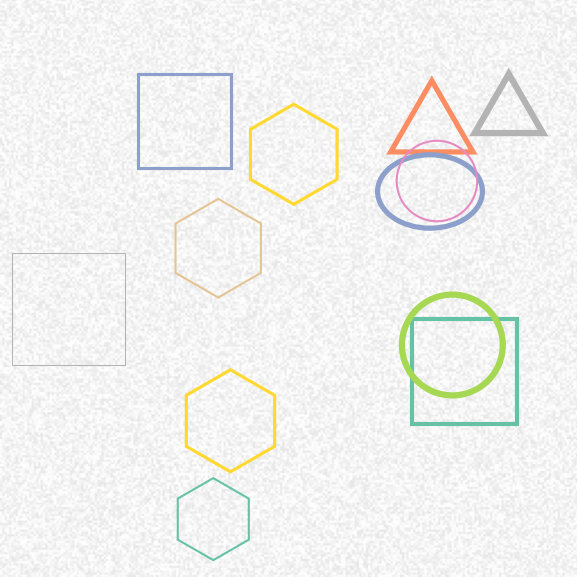[{"shape": "hexagon", "thickness": 1, "radius": 0.36, "center": [0.369, 0.1]}, {"shape": "square", "thickness": 2, "radius": 0.45, "center": [0.804, 0.356]}, {"shape": "triangle", "thickness": 2.5, "radius": 0.41, "center": [0.748, 0.777]}, {"shape": "oval", "thickness": 2.5, "radius": 0.45, "center": [0.745, 0.668]}, {"shape": "square", "thickness": 1.5, "radius": 0.41, "center": [0.32, 0.79]}, {"shape": "circle", "thickness": 1, "radius": 0.35, "center": [0.757, 0.686]}, {"shape": "circle", "thickness": 3, "radius": 0.44, "center": [0.783, 0.402]}, {"shape": "hexagon", "thickness": 1.5, "radius": 0.44, "center": [0.399, 0.27]}, {"shape": "hexagon", "thickness": 1.5, "radius": 0.43, "center": [0.509, 0.732]}, {"shape": "hexagon", "thickness": 1, "radius": 0.43, "center": [0.378, 0.569]}, {"shape": "square", "thickness": 0.5, "radius": 0.49, "center": [0.118, 0.464]}, {"shape": "triangle", "thickness": 3, "radius": 0.34, "center": [0.881, 0.803]}]